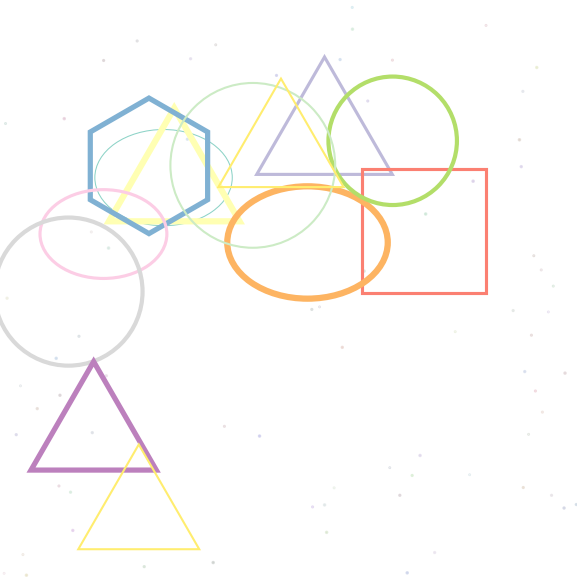[{"shape": "oval", "thickness": 0.5, "radius": 0.59, "center": [0.283, 0.692]}, {"shape": "triangle", "thickness": 3, "radius": 0.65, "center": [0.302, 0.681]}, {"shape": "triangle", "thickness": 1.5, "radius": 0.68, "center": [0.562, 0.765]}, {"shape": "square", "thickness": 1.5, "radius": 0.54, "center": [0.735, 0.6]}, {"shape": "hexagon", "thickness": 2.5, "radius": 0.59, "center": [0.258, 0.712]}, {"shape": "oval", "thickness": 3, "radius": 0.69, "center": [0.532, 0.579]}, {"shape": "circle", "thickness": 2, "radius": 0.56, "center": [0.68, 0.755]}, {"shape": "oval", "thickness": 1.5, "radius": 0.55, "center": [0.179, 0.594]}, {"shape": "circle", "thickness": 2, "radius": 0.64, "center": [0.119, 0.494]}, {"shape": "triangle", "thickness": 2.5, "radius": 0.63, "center": [0.162, 0.248]}, {"shape": "circle", "thickness": 1, "radius": 0.71, "center": [0.438, 0.713]}, {"shape": "triangle", "thickness": 1, "radius": 0.6, "center": [0.24, 0.109]}, {"shape": "triangle", "thickness": 1, "radius": 0.63, "center": [0.487, 0.738]}]